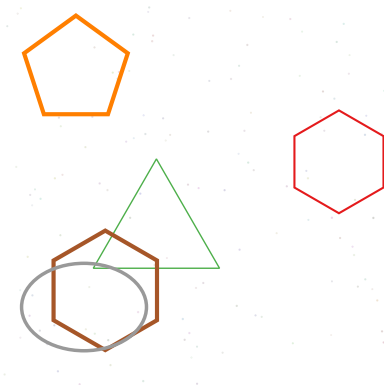[{"shape": "hexagon", "thickness": 1.5, "radius": 0.67, "center": [0.88, 0.58]}, {"shape": "triangle", "thickness": 1, "radius": 0.95, "center": [0.406, 0.398]}, {"shape": "pentagon", "thickness": 3, "radius": 0.71, "center": [0.197, 0.818]}, {"shape": "hexagon", "thickness": 3, "radius": 0.78, "center": [0.273, 0.246]}, {"shape": "oval", "thickness": 2.5, "radius": 0.81, "center": [0.218, 0.203]}]